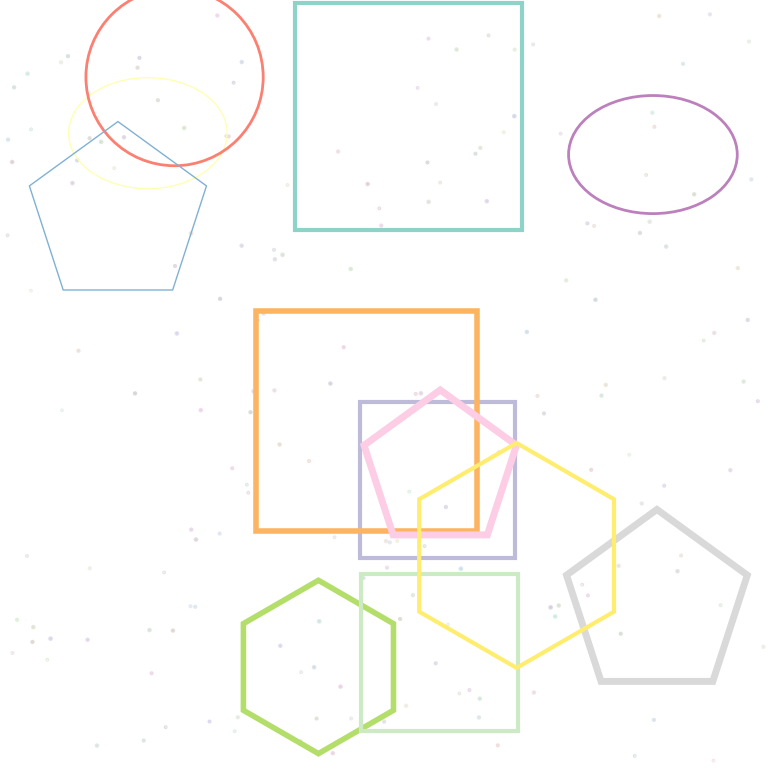[{"shape": "square", "thickness": 1.5, "radius": 0.74, "center": [0.531, 0.848]}, {"shape": "oval", "thickness": 0.5, "radius": 0.51, "center": [0.192, 0.827]}, {"shape": "square", "thickness": 1.5, "radius": 0.51, "center": [0.568, 0.376]}, {"shape": "circle", "thickness": 1, "radius": 0.58, "center": [0.227, 0.9]}, {"shape": "pentagon", "thickness": 0.5, "radius": 0.6, "center": [0.153, 0.721]}, {"shape": "square", "thickness": 2, "radius": 0.72, "center": [0.476, 0.453]}, {"shape": "hexagon", "thickness": 2, "radius": 0.56, "center": [0.414, 0.134]}, {"shape": "pentagon", "thickness": 2.5, "radius": 0.52, "center": [0.572, 0.39]}, {"shape": "pentagon", "thickness": 2.5, "radius": 0.62, "center": [0.853, 0.215]}, {"shape": "oval", "thickness": 1, "radius": 0.55, "center": [0.848, 0.799]}, {"shape": "square", "thickness": 1.5, "radius": 0.51, "center": [0.57, 0.152]}, {"shape": "hexagon", "thickness": 1.5, "radius": 0.73, "center": [0.671, 0.279]}]